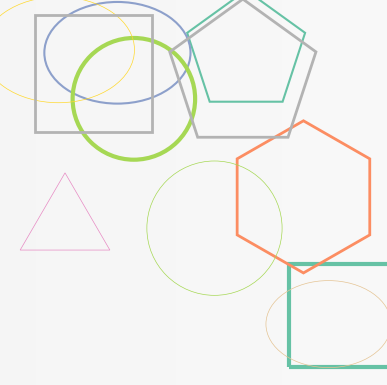[{"shape": "square", "thickness": 3, "radius": 0.67, "center": [0.88, 0.181]}, {"shape": "pentagon", "thickness": 1.5, "radius": 0.8, "center": [0.635, 0.865]}, {"shape": "hexagon", "thickness": 2, "radius": 0.99, "center": [0.783, 0.489]}, {"shape": "oval", "thickness": 1.5, "radius": 0.94, "center": [0.303, 0.863]}, {"shape": "triangle", "thickness": 0.5, "radius": 0.67, "center": [0.168, 0.417]}, {"shape": "circle", "thickness": 0.5, "radius": 0.87, "center": [0.554, 0.407]}, {"shape": "circle", "thickness": 3, "radius": 0.79, "center": [0.345, 0.743]}, {"shape": "oval", "thickness": 0.5, "radius": 0.98, "center": [0.151, 0.871]}, {"shape": "oval", "thickness": 0.5, "radius": 0.81, "center": [0.848, 0.158]}, {"shape": "square", "thickness": 2, "radius": 0.76, "center": [0.242, 0.809]}, {"shape": "pentagon", "thickness": 2, "radius": 0.99, "center": [0.627, 0.804]}]